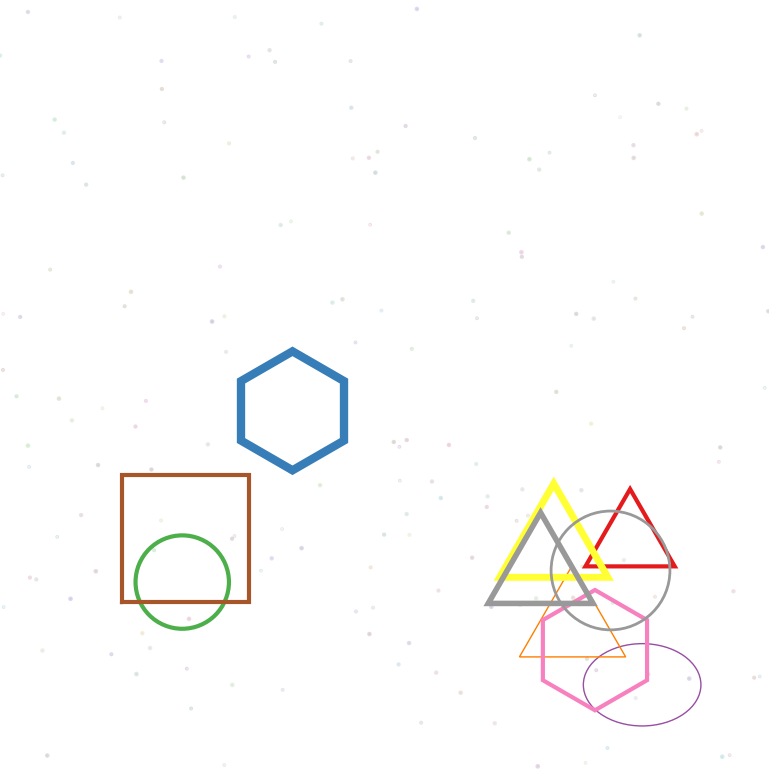[{"shape": "triangle", "thickness": 1.5, "radius": 0.33, "center": [0.818, 0.298]}, {"shape": "hexagon", "thickness": 3, "radius": 0.39, "center": [0.38, 0.466]}, {"shape": "circle", "thickness": 1.5, "radius": 0.3, "center": [0.237, 0.244]}, {"shape": "oval", "thickness": 0.5, "radius": 0.38, "center": [0.834, 0.111]}, {"shape": "triangle", "thickness": 0.5, "radius": 0.4, "center": [0.744, 0.187]}, {"shape": "triangle", "thickness": 2.5, "radius": 0.41, "center": [0.719, 0.291]}, {"shape": "square", "thickness": 1.5, "radius": 0.41, "center": [0.241, 0.3]}, {"shape": "hexagon", "thickness": 1.5, "radius": 0.39, "center": [0.773, 0.156]}, {"shape": "circle", "thickness": 1, "radius": 0.39, "center": [0.793, 0.259]}, {"shape": "triangle", "thickness": 2, "radius": 0.39, "center": [0.702, 0.256]}]